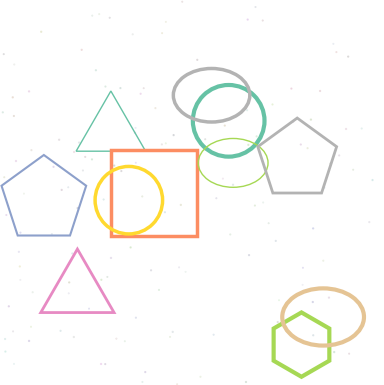[{"shape": "circle", "thickness": 3, "radius": 0.47, "center": [0.594, 0.686]}, {"shape": "triangle", "thickness": 1, "radius": 0.52, "center": [0.288, 0.659]}, {"shape": "square", "thickness": 2.5, "radius": 0.56, "center": [0.4, 0.5]}, {"shape": "pentagon", "thickness": 1.5, "radius": 0.58, "center": [0.114, 0.482]}, {"shape": "triangle", "thickness": 2, "radius": 0.55, "center": [0.201, 0.243]}, {"shape": "hexagon", "thickness": 3, "radius": 0.42, "center": [0.783, 0.105]}, {"shape": "oval", "thickness": 1, "radius": 0.45, "center": [0.606, 0.577]}, {"shape": "circle", "thickness": 2.5, "radius": 0.44, "center": [0.335, 0.48]}, {"shape": "oval", "thickness": 3, "radius": 0.53, "center": [0.839, 0.177]}, {"shape": "oval", "thickness": 2.5, "radius": 0.5, "center": [0.55, 0.753]}, {"shape": "pentagon", "thickness": 2, "radius": 0.54, "center": [0.772, 0.586]}]